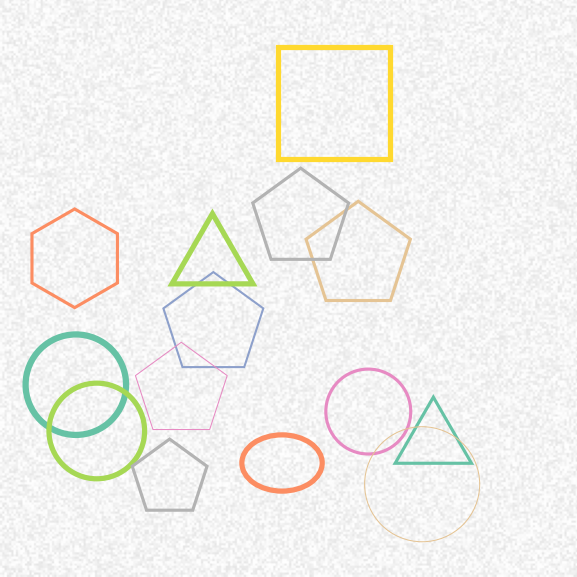[{"shape": "circle", "thickness": 3, "radius": 0.44, "center": [0.131, 0.333]}, {"shape": "triangle", "thickness": 1.5, "radius": 0.38, "center": [0.75, 0.235]}, {"shape": "oval", "thickness": 2.5, "radius": 0.35, "center": [0.488, 0.197]}, {"shape": "hexagon", "thickness": 1.5, "radius": 0.43, "center": [0.129, 0.552]}, {"shape": "pentagon", "thickness": 1, "radius": 0.45, "center": [0.369, 0.437]}, {"shape": "pentagon", "thickness": 0.5, "radius": 0.42, "center": [0.314, 0.323]}, {"shape": "circle", "thickness": 1.5, "radius": 0.37, "center": [0.638, 0.287]}, {"shape": "triangle", "thickness": 2.5, "radius": 0.41, "center": [0.368, 0.548]}, {"shape": "circle", "thickness": 2.5, "radius": 0.41, "center": [0.168, 0.253]}, {"shape": "square", "thickness": 2.5, "radius": 0.48, "center": [0.579, 0.821]}, {"shape": "pentagon", "thickness": 1.5, "radius": 0.47, "center": [0.62, 0.556]}, {"shape": "circle", "thickness": 0.5, "radius": 0.5, "center": [0.731, 0.161]}, {"shape": "pentagon", "thickness": 1.5, "radius": 0.44, "center": [0.521, 0.621]}, {"shape": "pentagon", "thickness": 1.5, "radius": 0.34, "center": [0.294, 0.171]}]